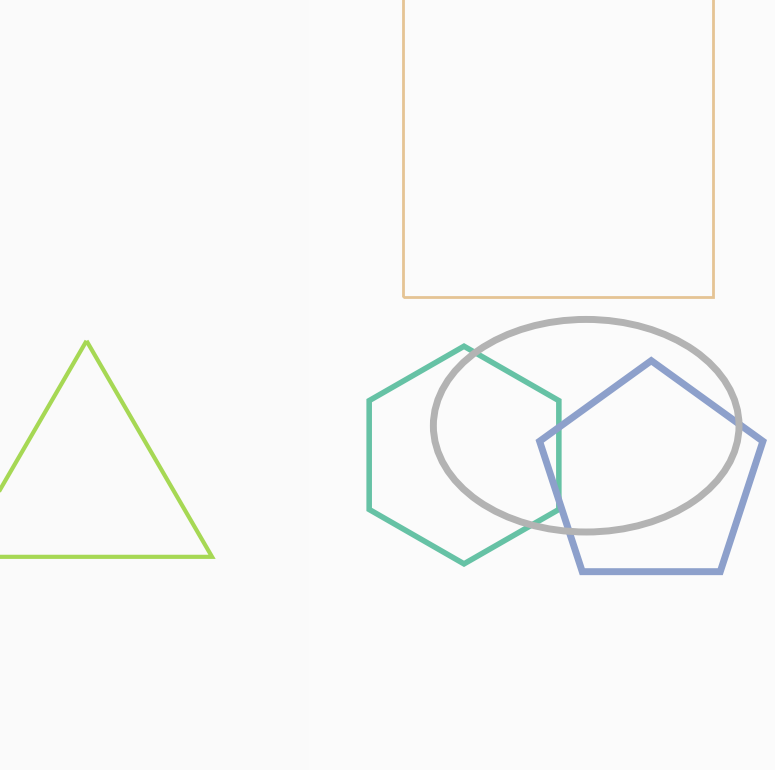[{"shape": "hexagon", "thickness": 2, "radius": 0.71, "center": [0.599, 0.409]}, {"shape": "pentagon", "thickness": 2.5, "radius": 0.76, "center": [0.84, 0.38]}, {"shape": "triangle", "thickness": 1.5, "radius": 0.94, "center": [0.112, 0.37]}, {"shape": "square", "thickness": 1, "radius": 1.0, "center": [0.72, 0.814]}, {"shape": "oval", "thickness": 2.5, "radius": 0.99, "center": [0.756, 0.447]}]